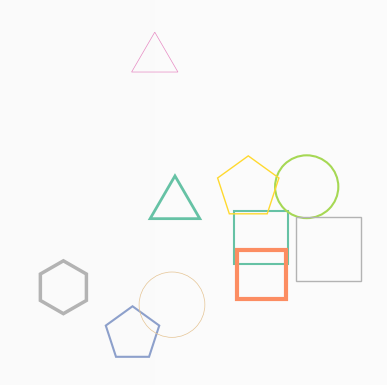[{"shape": "square", "thickness": 1.5, "radius": 0.35, "center": [0.674, 0.383]}, {"shape": "triangle", "thickness": 2, "radius": 0.37, "center": [0.452, 0.469]}, {"shape": "square", "thickness": 3, "radius": 0.32, "center": [0.675, 0.287]}, {"shape": "pentagon", "thickness": 1.5, "radius": 0.36, "center": [0.342, 0.132]}, {"shape": "triangle", "thickness": 0.5, "radius": 0.35, "center": [0.399, 0.847]}, {"shape": "circle", "thickness": 1.5, "radius": 0.41, "center": [0.791, 0.515]}, {"shape": "pentagon", "thickness": 1, "radius": 0.42, "center": [0.641, 0.512]}, {"shape": "circle", "thickness": 0.5, "radius": 0.42, "center": [0.444, 0.209]}, {"shape": "hexagon", "thickness": 2.5, "radius": 0.34, "center": [0.164, 0.254]}, {"shape": "square", "thickness": 1, "radius": 0.42, "center": [0.848, 0.353]}]